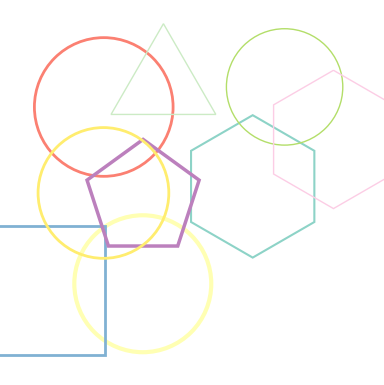[{"shape": "hexagon", "thickness": 1.5, "radius": 0.92, "center": [0.656, 0.516]}, {"shape": "circle", "thickness": 3, "radius": 0.89, "center": [0.371, 0.263]}, {"shape": "circle", "thickness": 2, "radius": 0.9, "center": [0.269, 0.722]}, {"shape": "square", "thickness": 2, "radius": 0.84, "center": [0.105, 0.246]}, {"shape": "circle", "thickness": 1, "radius": 0.76, "center": [0.739, 0.774]}, {"shape": "hexagon", "thickness": 1, "radius": 0.9, "center": [0.866, 0.638]}, {"shape": "pentagon", "thickness": 2.5, "radius": 0.77, "center": [0.372, 0.485]}, {"shape": "triangle", "thickness": 1, "radius": 0.79, "center": [0.425, 0.781]}, {"shape": "circle", "thickness": 2, "radius": 0.85, "center": [0.269, 0.499]}]